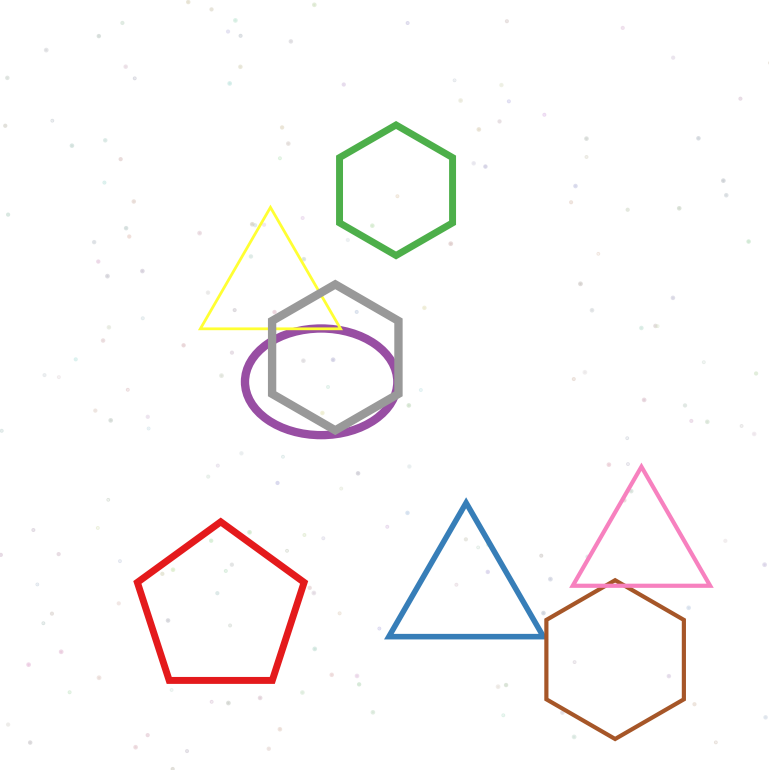[{"shape": "pentagon", "thickness": 2.5, "radius": 0.57, "center": [0.287, 0.208]}, {"shape": "triangle", "thickness": 2, "radius": 0.58, "center": [0.605, 0.231]}, {"shape": "hexagon", "thickness": 2.5, "radius": 0.42, "center": [0.514, 0.753]}, {"shape": "oval", "thickness": 3, "radius": 0.49, "center": [0.417, 0.504]}, {"shape": "triangle", "thickness": 1, "radius": 0.53, "center": [0.351, 0.626]}, {"shape": "hexagon", "thickness": 1.5, "radius": 0.52, "center": [0.799, 0.143]}, {"shape": "triangle", "thickness": 1.5, "radius": 0.52, "center": [0.833, 0.291]}, {"shape": "hexagon", "thickness": 3, "radius": 0.47, "center": [0.435, 0.536]}]